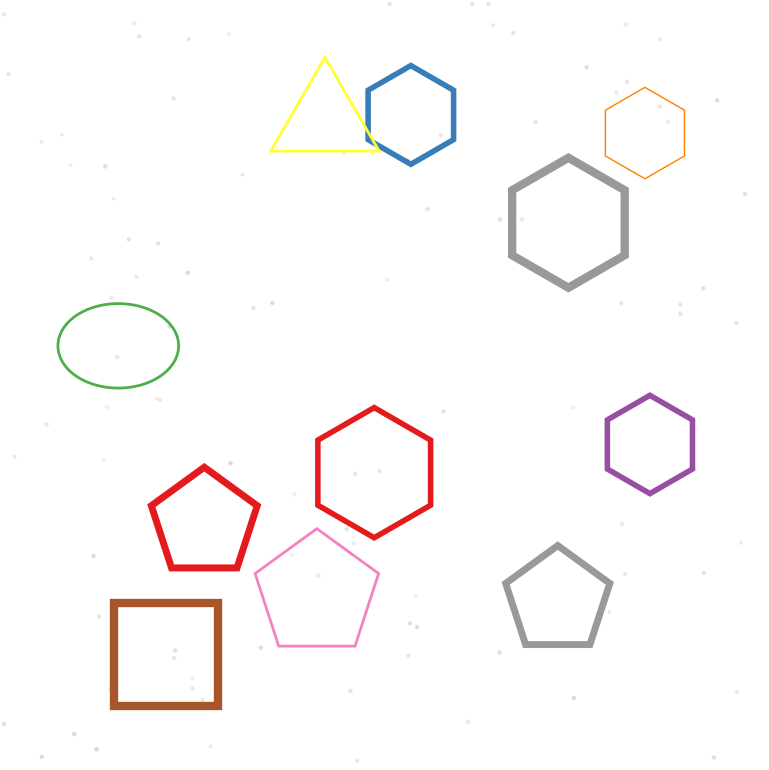[{"shape": "pentagon", "thickness": 2.5, "radius": 0.36, "center": [0.265, 0.321]}, {"shape": "hexagon", "thickness": 2, "radius": 0.42, "center": [0.486, 0.386]}, {"shape": "hexagon", "thickness": 2, "radius": 0.32, "center": [0.534, 0.851]}, {"shape": "oval", "thickness": 1, "radius": 0.39, "center": [0.154, 0.551]}, {"shape": "hexagon", "thickness": 2, "radius": 0.32, "center": [0.844, 0.423]}, {"shape": "hexagon", "thickness": 0.5, "radius": 0.3, "center": [0.838, 0.827]}, {"shape": "triangle", "thickness": 1, "radius": 0.41, "center": [0.422, 0.844]}, {"shape": "square", "thickness": 3, "radius": 0.34, "center": [0.215, 0.15]}, {"shape": "pentagon", "thickness": 1, "radius": 0.42, "center": [0.412, 0.229]}, {"shape": "pentagon", "thickness": 2.5, "radius": 0.36, "center": [0.724, 0.22]}, {"shape": "hexagon", "thickness": 3, "radius": 0.42, "center": [0.738, 0.711]}]